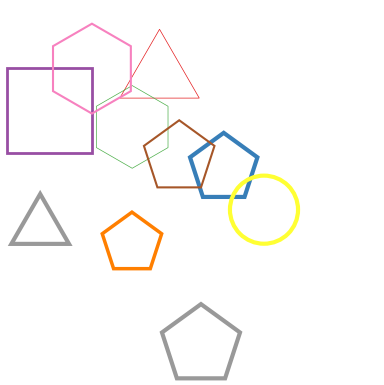[{"shape": "triangle", "thickness": 0.5, "radius": 0.6, "center": [0.414, 0.805]}, {"shape": "pentagon", "thickness": 3, "radius": 0.46, "center": [0.581, 0.563]}, {"shape": "hexagon", "thickness": 0.5, "radius": 0.54, "center": [0.343, 0.67]}, {"shape": "square", "thickness": 2, "radius": 0.55, "center": [0.128, 0.713]}, {"shape": "pentagon", "thickness": 2.5, "radius": 0.41, "center": [0.343, 0.368]}, {"shape": "circle", "thickness": 3, "radius": 0.44, "center": [0.686, 0.455]}, {"shape": "pentagon", "thickness": 1.5, "radius": 0.48, "center": [0.465, 0.591]}, {"shape": "hexagon", "thickness": 1.5, "radius": 0.58, "center": [0.239, 0.822]}, {"shape": "triangle", "thickness": 3, "radius": 0.43, "center": [0.104, 0.41]}, {"shape": "pentagon", "thickness": 3, "radius": 0.53, "center": [0.522, 0.104]}]